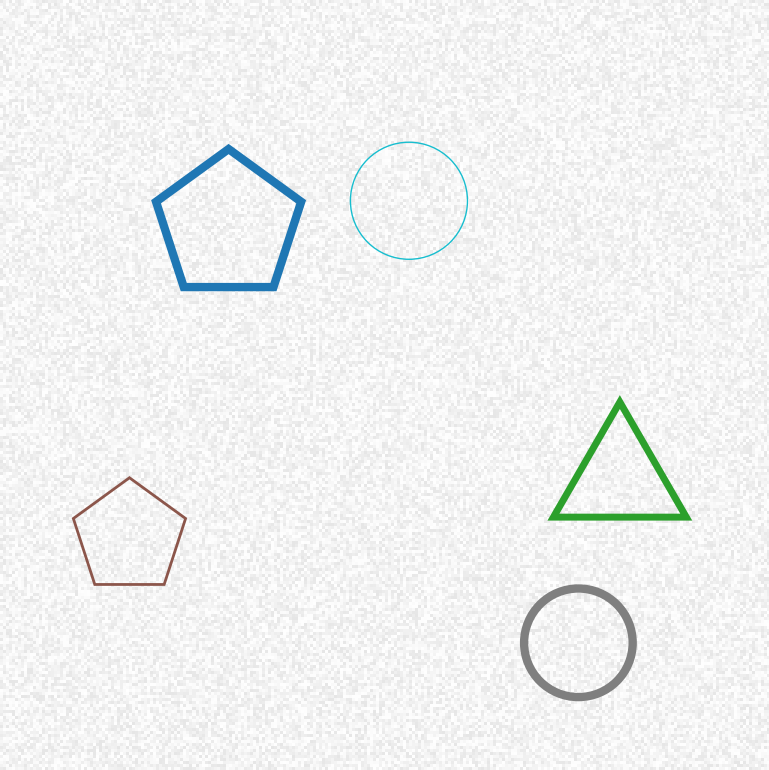[{"shape": "pentagon", "thickness": 3, "radius": 0.5, "center": [0.297, 0.707]}, {"shape": "triangle", "thickness": 2.5, "radius": 0.5, "center": [0.805, 0.378]}, {"shape": "pentagon", "thickness": 1, "radius": 0.38, "center": [0.168, 0.303]}, {"shape": "circle", "thickness": 3, "radius": 0.35, "center": [0.751, 0.165]}, {"shape": "circle", "thickness": 0.5, "radius": 0.38, "center": [0.531, 0.739]}]